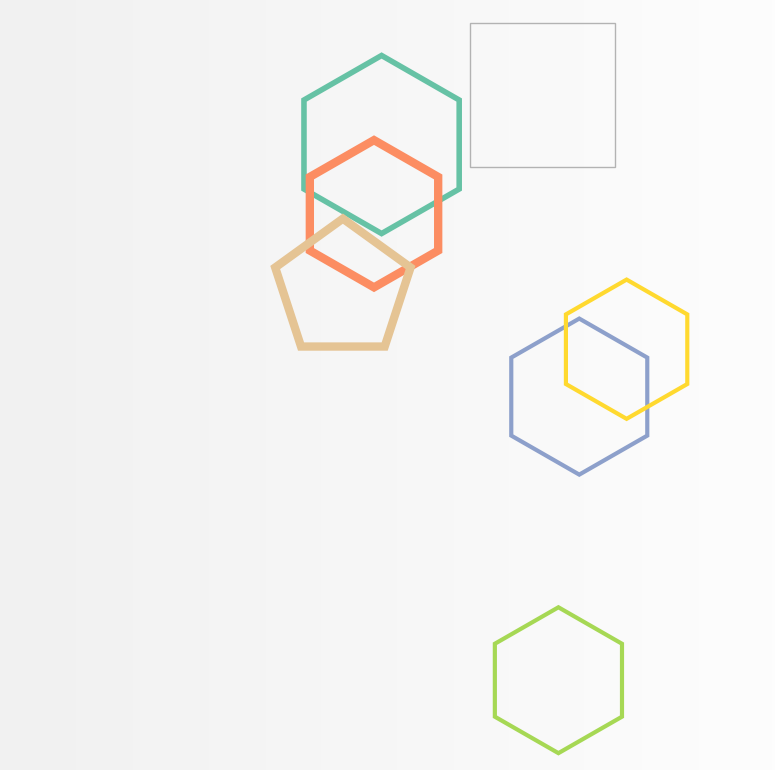[{"shape": "hexagon", "thickness": 2, "radius": 0.58, "center": [0.492, 0.812]}, {"shape": "hexagon", "thickness": 3, "radius": 0.48, "center": [0.483, 0.722]}, {"shape": "hexagon", "thickness": 1.5, "radius": 0.51, "center": [0.747, 0.485]}, {"shape": "hexagon", "thickness": 1.5, "radius": 0.47, "center": [0.721, 0.117]}, {"shape": "hexagon", "thickness": 1.5, "radius": 0.45, "center": [0.809, 0.546]}, {"shape": "pentagon", "thickness": 3, "radius": 0.46, "center": [0.442, 0.624]}, {"shape": "square", "thickness": 0.5, "radius": 0.47, "center": [0.7, 0.877]}]